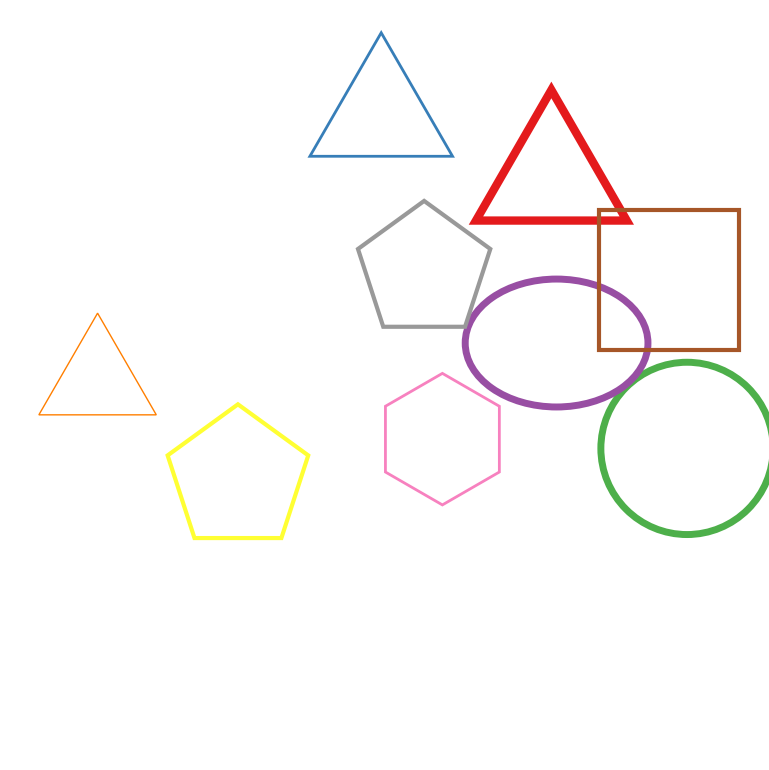[{"shape": "triangle", "thickness": 3, "radius": 0.57, "center": [0.716, 0.77]}, {"shape": "triangle", "thickness": 1, "radius": 0.53, "center": [0.495, 0.851]}, {"shape": "circle", "thickness": 2.5, "radius": 0.56, "center": [0.892, 0.418]}, {"shape": "oval", "thickness": 2.5, "radius": 0.59, "center": [0.723, 0.555]}, {"shape": "triangle", "thickness": 0.5, "radius": 0.44, "center": [0.127, 0.505]}, {"shape": "pentagon", "thickness": 1.5, "radius": 0.48, "center": [0.309, 0.379]}, {"shape": "square", "thickness": 1.5, "radius": 0.45, "center": [0.869, 0.637]}, {"shape": "hexagon", "thickness": 1, "radius": 0.43, "center": [0.575, 0.43]}, {"shape": "pentagon", "thickness": 1.5, "radius": 0.45, "center": [0.551, 0.649]}]